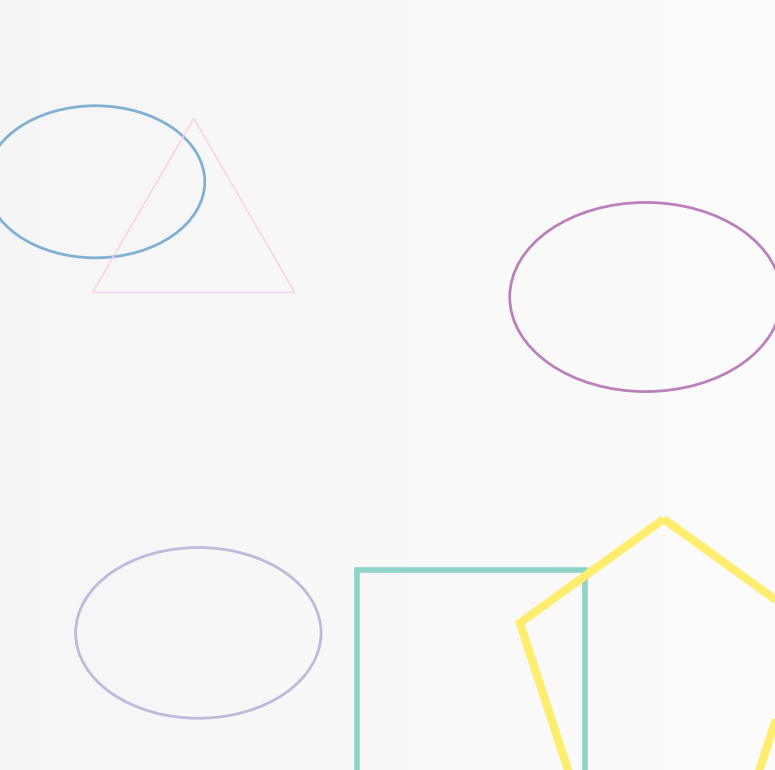[{"shape": "square", "thickness": 2, "radius": 0.74, "center": [0.607, 0.113]}, {"shape": "oval", "thickness": 1, "radius": 0.79, "center": [0.256, 0.178]}, {"shape": "oval", "thickness": 1, "radius": 0.71, "center": [0.123, 0.764]}, {"shape": "triangle", "thickness": 0.5, "radius": 0.75, "center": [0.25, 0.696]}, {"shape": "oval", "thickness": 1, "radius": 0.88, "center": [0.833, 0.614]}, {"shape": "pentagon", "thickness": 3, "radius": 0.98, "center": [0.856, 0.131]}]